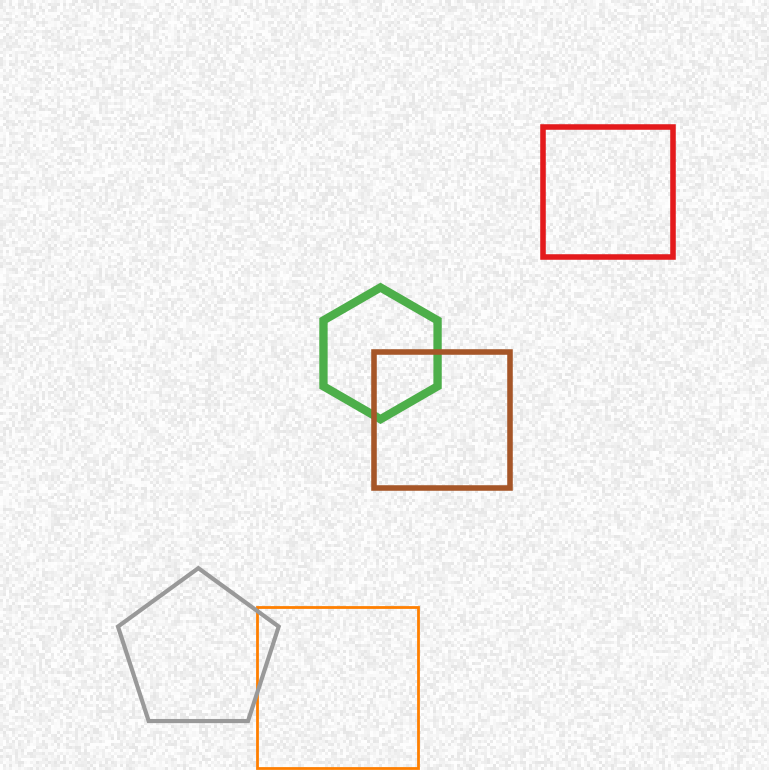[{"shape": "square", "thickness": 2, "radius": 0.42, "center": [0.79, 0.751]}, {"shape": "hexagon", "thickness": 3, "radius": 0.43, "center": [0.494, 0.541]}, {"shape": "square", "thickness": 1, "radius": 0.52, "center": [0.438, 0.107]}, {"shape": "square", "thickness": 2, "radius": 0.44, "center": [0.574, 0.455]}, {"shape": "pentagon", "thickness": 1.5, "radius": 0.55, "center": [0.258, 0.152]}]